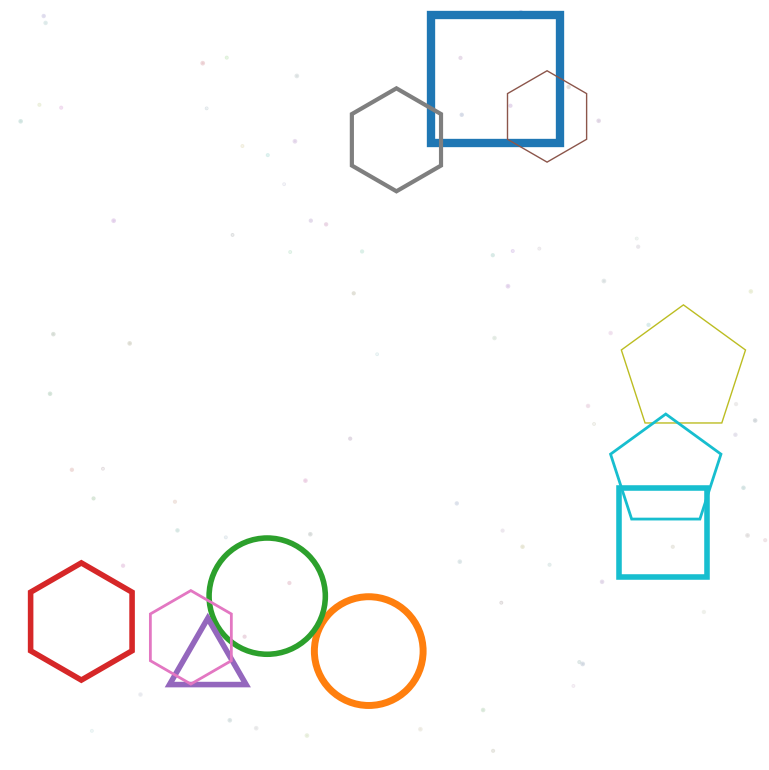[{"shape": "square", "thickness": 3, "radius": 0.42, "center": [0.644, 0.897]}, {"shape": "circle", "thickness": 2.5, "radius": 0.35, "center": [0.479, 0.154]}, {"shape": "circle", "thickness": 2, "radius": 0.38, "center": [0.347, 0.226]}, {"shape": "hexagon", "thickness": 2, "radius": 0.38, "center": [0.106, 0.193]}, {"shape": "triangle", "thickness": 2, "radius": 0.29, "center": [0.27, 0.14]}, {"shape": "hexagon", "thickness": 0.5, "radius": 0.3, "center": [0.71, 0.849]}, {"shape": "hexagon", "thickness": 1, "radius": 0.3, "center": [0.248, 0.172]}, {"shape": "hexagon", "thickness": 1.5, "radius": 0.33, "center": [0.515, 0.818]}, {"shape": "pentagon", "thickness": 0.5, "radius": 0.42, "center": [0.888, 0.519]}, {"shape": "pentagon", "thickness": 1, "radius": 0.38, "center": [0.865, 0.387]}, {"shape": "square", "thickness": 2, "radius": 0.29, "center": [0.861, 0.309]}]